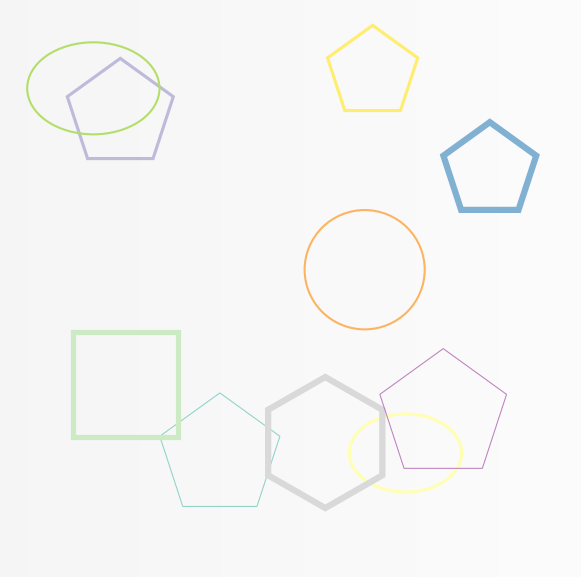[{"shape": "pentagon", "thickness": 0.5, "radius": 0.54, "center": [0.378, 0.21]}, {"shape": "oval", "thickness": 1.5, "radius": 0.48, "center": [0.698, 0.215]}, {"shape": "pentagon", "thickness": 1.5, "radius": 0.48, "center": [0.207, 0.802]}, {"shape": "pentagon", "thickness": 3, "radius": 0.42, "center": [0.843, 0.704]}, {"shape": "circle", "thickness": 1, "radius": 0.52, "center": [0.627, 0.532]}, {"shape": "oval", "thickness": 1, "radius": 0.57, "center": [0.161, 0.846]}, {"shape": "hexagon", "thickness": 3, "radius": 0.57, "center": [0.56, 0.233]}, {"shape": "pentagon", "thickness": 0.5, "radius": 0.57, "center": [0.763, 0.281]}, {"shape": "square", "thickness": 2.5, "radius": 0.45, "center": [0.216, 0.333]}, {"shape": "pentagon", "thickness": 1.5, "radius": 0.41, "center": [0.641, 0.874]}]